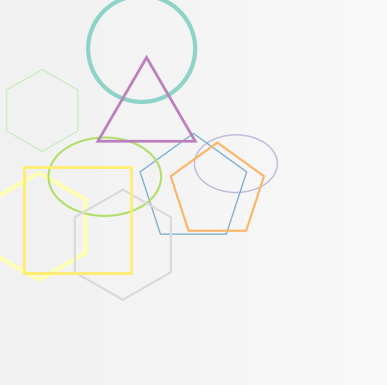[{"shape": "circle", "thickness": 3, "radius": 0.69, "center": [0.366, 0.873]}, {"shape": "hexagon", "thickness": 3, "radius": 0.7, "center": [0.1, 0.412]}, {"shape": "oval", "thickness": 1, "radius": 0.53, "center": [0.609, 0.575]}, {"shape": "pentagon", "thickness": 1, "radius": 0.72, "center": [0.499, 0.509]}, {"shape": "pentagon", "thickness": 1.5, "radius": 0.63, "center": [0.561, 0.503]}, {"shape": "oval", "thickness": 1.5, "radius": 0.73, "center": [0.27, 0.541]}, {"shape": "hexagon", "thickness": 1.5, "radius": 0.72, "center": [0.317, 0.364]}, {"shape": "triangle", "thickness": 2, "radius": 0.72, "center": [0.378, 0.706]}, {"shape": "hexagon", "thickness": 1, "radius": 0.53, "center": [0.109, 0.713]}, {"shape": "square", "thickness": 2, "radius": 0.69, "center": [0.201, 0.429]}]